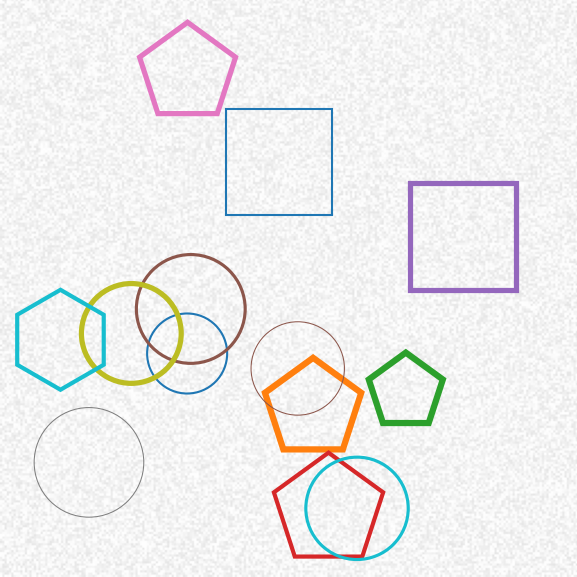[{"shape": "circle", "thickness": 1, "radius": 0.35, "center": [0.324, 0.387]}, {"shape": "square", "thickness": 1, "radius": 0.46, "center": [0.484, 0.719]}, {"shape": "pentagon", "thickness": 3, "radius": 0.44, "center": [0.542, 0.292]}, {"shape": "pentagon", "thickness": 3, "radius": 0.34, "center": [0.703, 0.321]}, {"shape": "pentagon", "thickness": 2, "radius": 0.5, "center": [0.569, 0.116]}, {"shape": "square", "thickness": 2.5, "radius": 0.46, "center": [0.801, 0.59]}, {"shape": "circle", "thickness": 0.5, "radius": 0.4, "center": [0.516, 0.361]}, {"shape": "circle", "thickness": 1.5, "radius": 0.47, "center": [0.33, 0.464]}, {"shape": "pentagon", "thickness": 2.5, "radius": 0.44, "center": [0.325, 0.873]}, {"shape": "circle", "thickness": 0.5, "radius": 0.47, "center": [0.154, 0.198]}, {"shape": "circle", "thickness": 2.5, "radius": 0.43, "center": [0.227, 0.422]}, {"shape": "hexagon", "thickness": 2, "radius": 0.43, "center": [0.105, 0.411]}, {"shape": "circle", "thickness": 1.5, "radius": 0.44, "center": [0.618, 0.119]}]